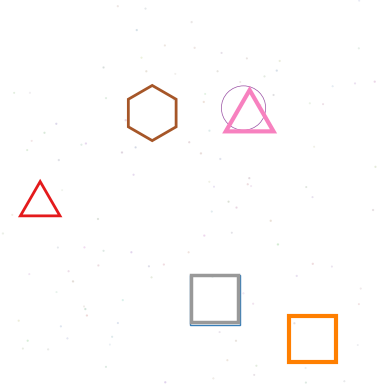[{"shape": "triangle", "thickness": 2, "radius": 0.3, "center": [0.104, 0.469]}, {"shape": "square", "thickness": 1, "radius": 0.32, "center": [0.559, 0.22]}, {"shape": "circle", "thickness": 0.5, "radius": 0.29, "center": [0.633, 0.719]}, {"shape": "square", "thickness": 3, "radius": 0.3, "center": [0.812, 0.119]}, {"shape": "hexagon", "thickness": 2, "radius": 0.36, "center": [0.395, 0.706]}, {"shape": "triangle", "thickness": 3, "radius": 0.36, "center": [0.648, 0.695]}, {"shape": "square", "thickness": 2.5, "radius": 0.3, "center": [0.557, 0.224]}]